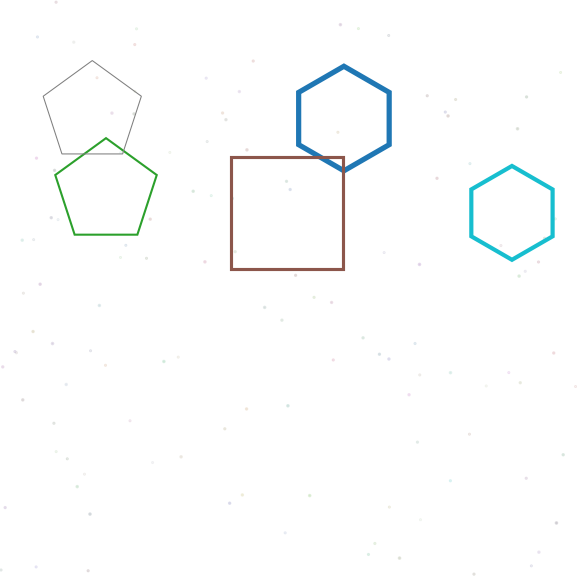[{"shape": "hexagon", "thickness": 2.5, "radius": 0.45, "center": [0.596, 0.794]}, {"shape": "pentagon", "thickness": 1, "radius": 0.46, "center": [0.184, 0.668]}, {"shape": "square", "thickness": 1.5, "radius": 0.48, "center": [0.496, 0.63]}, {"shape": "pentagon", "thickness": 0.5, "radius": 0.45, "center": [0.16, 0.805]}, {"shape": "hexagon", "thickness": 2, "radius": 0.41, "center": [0.887, 0.631]}]